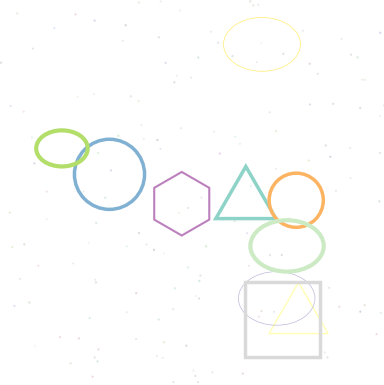[{"shape": "triangle", "thickness": 2.5, "radius": 0.45, "center": [0.639, 0.477]}, {"shape": "triangle", "thickness": 1, "radius": 0.44, "center": [0.775, 0.178]}, {"shape": "oval", "thickness": 0.5, "radius": 0.5, "center": [0.719, 0.225]}, {"shape": "circle", "thickness": 2.5, "radius": 0.46, "center": [0.284, 0.547]}, {"shape": "circle", "thickness": 2.5, "radius": 0.35, "center": [0.769, 0.48]}, {"shape": "oval", "thickness": 3, "radius": 0.33, "center": [0.161, 0.615]}, {"shape": "square", "thickness": 2.5, "radius": 0.49, "center": [0.733, 0.171]}, {"shape": "hexagon", "thickness": 1.5, "radius": 0.41, "center": [0.472, 0.471]}, {"shape": "oval", "thickness": 3, "radius": 0.48, "center": [0.746, 0.361]}, {"shape": "oval", "thickness": 0.5, "radius": 0.5, "center": [0.68, 0.885]}]